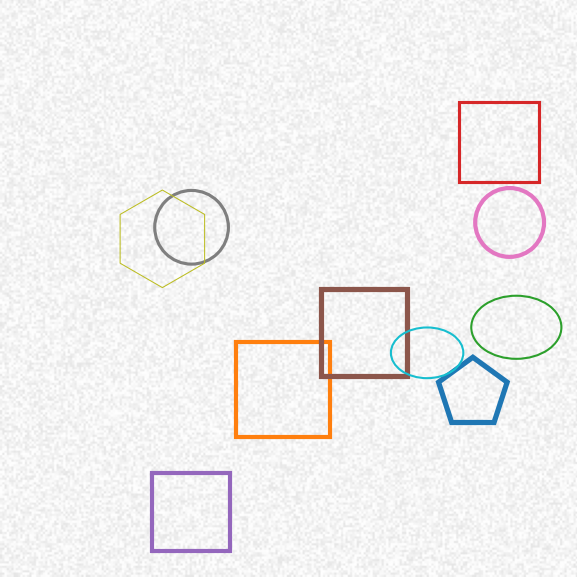[{"shape": "pentagon", "thickness": 2.5, "radius": 0.31, "center": [0.819, 0.318]}, {"shape": "square", "thickness": 2, "radius": 0.41, "center": [0.49, 0.325]}, {"shape": "oval", "thickness": 1, "radius": 0.39, "center": [0.894, 0.432]}, {"shape": "square", "thickness": 1.5, "radius": 0.35, "center": [0.864, 0.754]}, {"shape": "square", "thickness": 2, "radius": 0.34, "center": [0.331, 0.112]}, {"shape": "square", "thickness": 2.5, "radius": 0.38, "center": [0.63, 0.424]}, {"shape": "circle", "thickness": 2, "radius": 0.3, "center": [0.882, 0.614]}, {"shape": "circle", "thickness": 1.5, "radius": 0.32, "center": [0.332, 0.606]}, {"shape": "hexagon", "thickness": 0.5, "radius": 0.42, "center": [0.281, 0.586]}, {"shape": "oval", "thickness": 1, "radius": 0.31, "center": [0.74, 0.388]}]